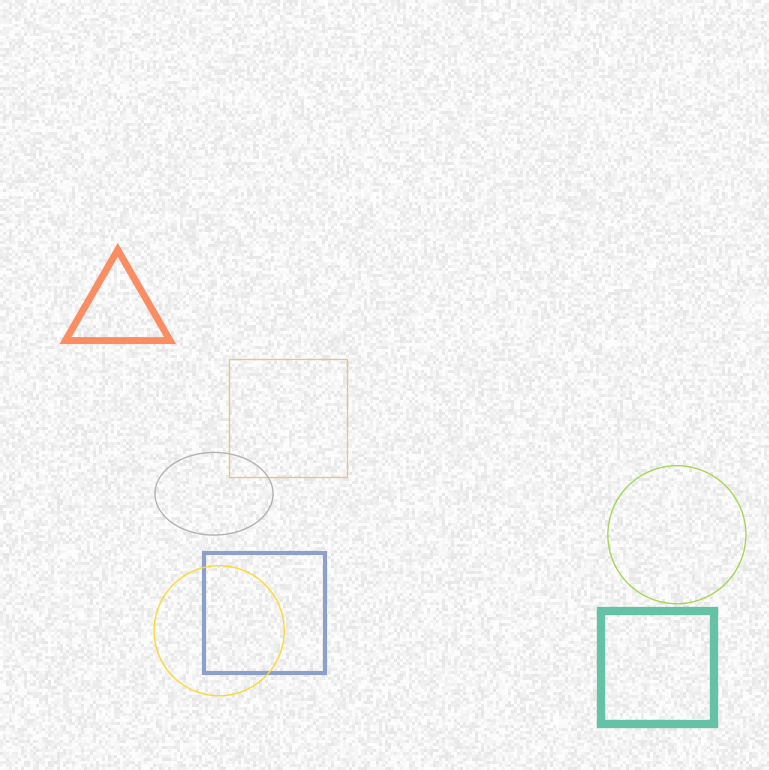[{"shape": "square", "thickness": 3, "radius": 0.37, "center": [0.853, 0.133]}, {"shape": "triangle", "thickness": 2.5, "radius": 0.39, "center": [0.153, 0.597]}, {"shape": "square", "thickness": 1.5, "radius": 0.39, "center": [0.343, 0.204]}, {"shape": "circle", "thickness": 0.5, "radius": 0.45, "center": [0.879, 0.306]}, {"shape": "circle", "thickness": 0.5, "radius": 0.42, "center": [0.285, 0.181]}, {"shape": "square", "thickness": 0.5, "radius": 0.38, "center": [0.374, 0.457]}, {"shape": "oval", "thickness": 0.5, "radius": 0.38, "center": [0.278, 0.359]}]